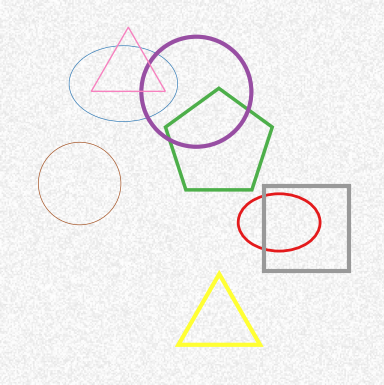[{"shape": "oval", "thickness": 2, "radius": 0.53, "center": [0.725, 0.422]}, {"shape": "oval", "thickness": 0.5, "radius": 0.7, "center": [0.32, 0.783]}, {"shape": "pentagon", "thickness": 2.5, "radius": 0.73, "center": [0.568, 0.625]}, {"shape": "circle", "thickness": 3, "radius": 0.71, "center": [0.51, 0.762]}, {"shape": "triangle", "thickness": 3, "radius": 0.61, "center": [0.569, 0.166]}, {"shape": "circle", "thickness": 0.5, "radius": 0.54, "center": [0.207, 0.523]}, {"shape": "triangle", "thickness": 1, "radius": 0.56, "center": [0.333, 0.818]}, {"shape": "square", "thickness": 3, "radius": 0.55, "center": [0.795, 0.406]}]